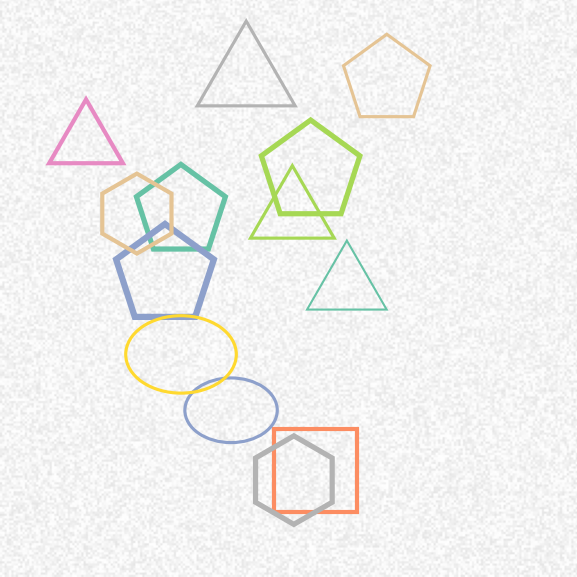[{"shape": "pentagon", "thickness": 2.5, "radius": 0.41, "center": [0.313, 0.633]}, {"shape": "triangle", "thickness": 1, "radius": 0.4, "center": [0.601, 0.503]}, {"shape": "square", "thickness": 2, "radius": 0.36, "center": [0.547, 0.185]}, {"shape": "pentagon", "thickness": 3, "radius": 0.44, "center": [0.286, 0.522]}, {"shape": "oval", "thickness": 1.5, "radius": 0.4, "center": [0.4, 0.289]}, {"shape": "triangle", "thickness": 2, "radius": 0.37, "center": [0.149, 0.753]}, {"shape": "triangle", "thickness": 1.5, "radius": 0.42, "center": [0.506, 0.629]}, {"shape": "pentagon", "thickness": 2.5, "radius": 0.45, "center": [0.538, 0.702]}, {"shape": "oval", "thickness": 1.5, "radius": 0.48, "center": [0.313, 0.385]}, {"shape": "pentagon", "thickness": 1.5, "radius": 0.39, "center": [0.67, 0.861]}, {"shape": "hexagon", "thickness": 2, "radius": 0.35, "center": [0.237, 0.629]}, {"shape": "triangle", "thickness": 1.5, "radius": 0.49, "center": [0.426, 0.865]}, {"shape": "hexagon", "thickness": 2.5, "radius": 0.38, "center": [0.509, 0.168]}]